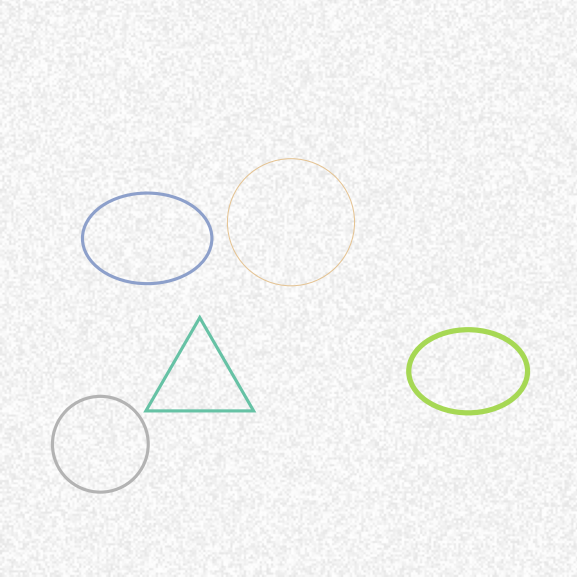[{"shape": "triangle", "thickness": 1.5, "radius": 0.54, "center": [0.346, 0.341]}, {"shape": "oval", "thickness": 1.5, "radius": 0.56, "center": [0.255, 0.586]}, {"shape": "oval", "thickness": 2.5, "radius": 0.51, "center": [0.811, 0.356]}, {"shape": "circle", "thickness": 0.5, "radius": 0.55, "center": [0.504, 0.614]}, {"shape": "circle", "thickness": 1.5, "radius": 0.41, "center": [0.174, 0.23]}]